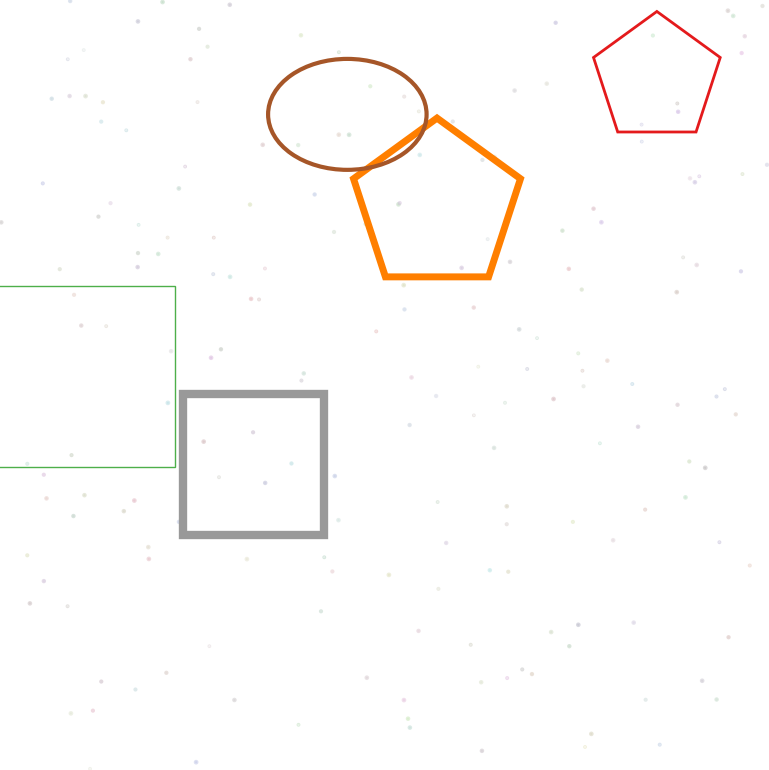[{"shape": "pentagon", "thickness": 1, "radius": 0.43, "center": [0.853, 0.899]}, {"shape": "square", "thickness": 0.5, "radius": 0.59, "center": [0.11, 0.511]}, {"shape": "pentagon", "thickness": 2.5, "radius": 0.57, "center": [0.568, 0.733]}, {"shape": "oval", "thickness": 1.5, "radius": 0.51, "center": [0.451, 0.851]}, {"shape": "square", "thickness": 3, "radius": 0.46, "center": [0.329, 0.397]}]